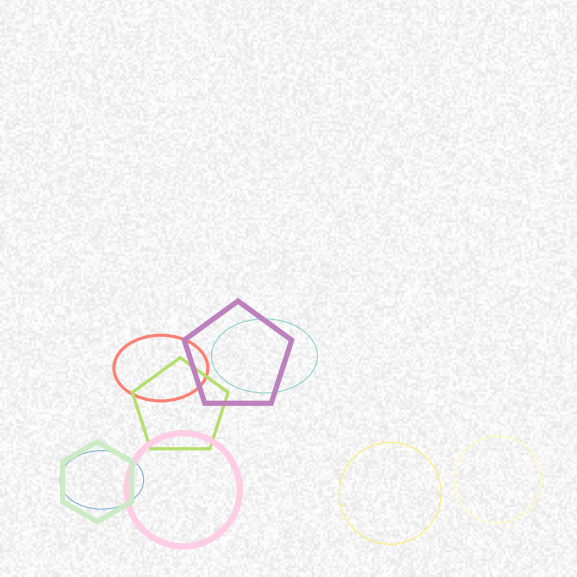[{"shape": "oval", "thickness": 0.5, "radius": 0.46, "center": [0.458, 0.383]}, {"shape": "circle", "thickness": 0.5, "radius": 0.38, "center": [0.861, 0.169]}, {"shape": "oval", "thickness": 1.5, "radius": 0.41, "center": [0.279, 0.362]}, {"shape": "oval", "thickness": 0.5, "radius": 0.36, "center": [0.176, 0.168]}, {"shape": "pentagon", "thickness": 1.5, "radius": 0.44, "center": [0.312, 0.293]}, {"shape": "circle", "thickness": 3, "radius": 0.49, "center": [0.317, 0.151]}, {"shape": "pentagon", "thickness": 2.5, "radius": 0.49, "center": [0.412, 0.38]}, {"shape": "hexagon", "thickness": 2.5, "radius": 0.35, "center": [0.168, 0.165]}, {"shape": "circle", "thickness": 0.5, "radius": 0.44, "center": [0.675, 0.145]}]